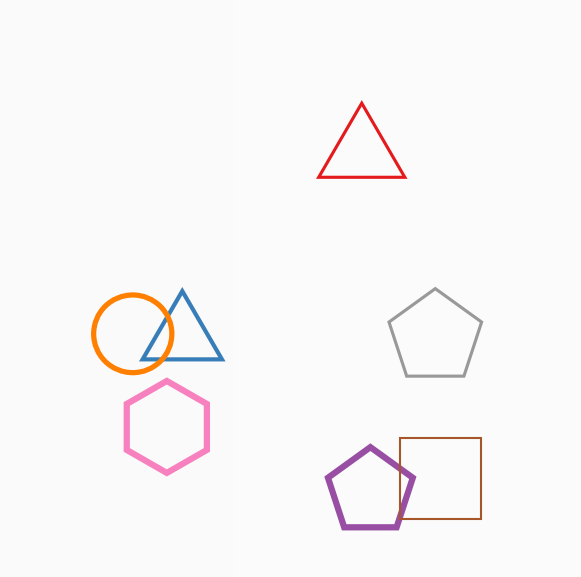[{"shape": "triangle", "thickness": 1.5, "radius": 0.43, "center": [0.622, 0.735]}, {"shape": "triangle", "thickness": 2, "radius": 0.39, "center": [0.314, 0.416]}, {"shape": "pentagon", "thickness": 3, "radius": 0.38, "center": [0.637, 0.148]}, {"shape": "circle", "thickness": 2.5, "radius": 0.34, "center": [0.228, 0.421]}, {"shape": "square", "thickness": 1, "radius": 0.35, "center": [0.757, 0.17]}, {"shape": "hexagon", "thickness": 3, "radius": 0.4, "center": [0.287, 0.26]}, {"shape": "pentagon", "thickness": 1.5, "radius": 0.42, "center": [0.749, 0.416]}]